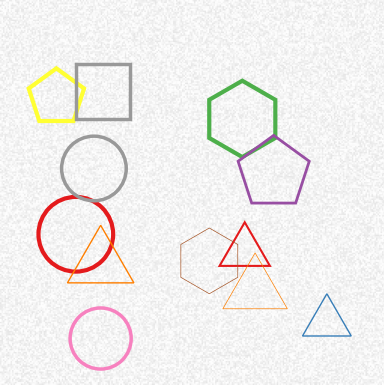[{"shape": "triangle", "thickness": 1.5, "radius": 0.38, "center": [0.636, 0.347]}, {"shape": "circle", "thickness": 3, "radius": 0.49, "center": [0.197, 0.392]}, {"shape": "triangle", "thickness": 1, "radius": 0.37, "center": [0.849, 0.164]}, {"shape": "hexagon", "thickness": 3, "radius": 0.5, "center": [0.629, 0.691]}, {"shape": "pentagon", "thickness": 2, "radius": 0.49, "center": [0.711, 0.551]}, {"shape": "triangle", "thickness": 0.5, "radius": 0.48, "center": [0.663, 0.246]}, {"shape": "triangle", "thickness": 1, "radius": 0.5, "center": [0.261, 0.315]}, {"shape": "pentagon", "thickness": 3, "radius": 0.38, "center": [0.146, 0.747]}, {"shape": "hexagon", "thickness": 0.5, "radius": 0.43, "center": [0.544, 0.322]}, {"shape": "circle", "thickness": 2.5, "radius": 0.4, "center": [0.261, 0.121]}, {"shape": "square", "thickness": 2.5, "radius": 0.35, "center": [0.267, 0.762]}, {"shape": "circle", "thickness": 2.5, "radius": 0.42, "center": [0.244, 0.562]}]